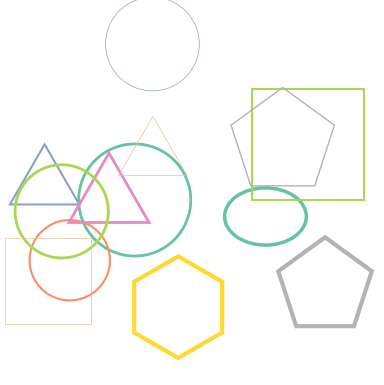[{"shape": "oval", "thickness": 2.5, "radius": 0.53, "center": [0.69, 0.438]}, {"shape": "circle", "thickness": 2, "radius": 0.73, "center": [0.35, 0.481]}, {"shape": "circle", "thickness": 1.5, "radius": 0.52, "center": [0.181, 0.324]}, {"shape": "triangle", "thickness": 1.5, "radius": 0.52, "center": [0.116, 0.521]}, {"shape": "circle", "thickness": 0.5, "radius": 0.61, "center": [0.396, 0.886]}, {"shape": "triangle", "thickness": 2, "radius": 0.6, "center": [0.283, 0.482]}, {"shape": "circle", "thickness": 2, "radius": 0.61, "center": [0.16, 0.451]}, {"shape": "square", "thickness": 1.5, "radius": 0.72, "center": [0.8, 0.625]}, {"shape": "hexagon", "thickness": 3, "radius": 0.66, "center": [0.463, 0.202]}, {"shape": "triangle", "thickness": 0.5, "radius": 0.51, "center": [0.397, 0.595]}, {"shape": "square", "thickness": 0.5, "radius": 0.56, "center": [0.125, 0.269]}, {"shape": "pentagon", "thickness": 1, "radius": 0.71, "center": [0.734, 0.631]}, {"shape": "pentagon", "thickness": 3, "radius": 0.64, "center": [0.844, 0.256]}]